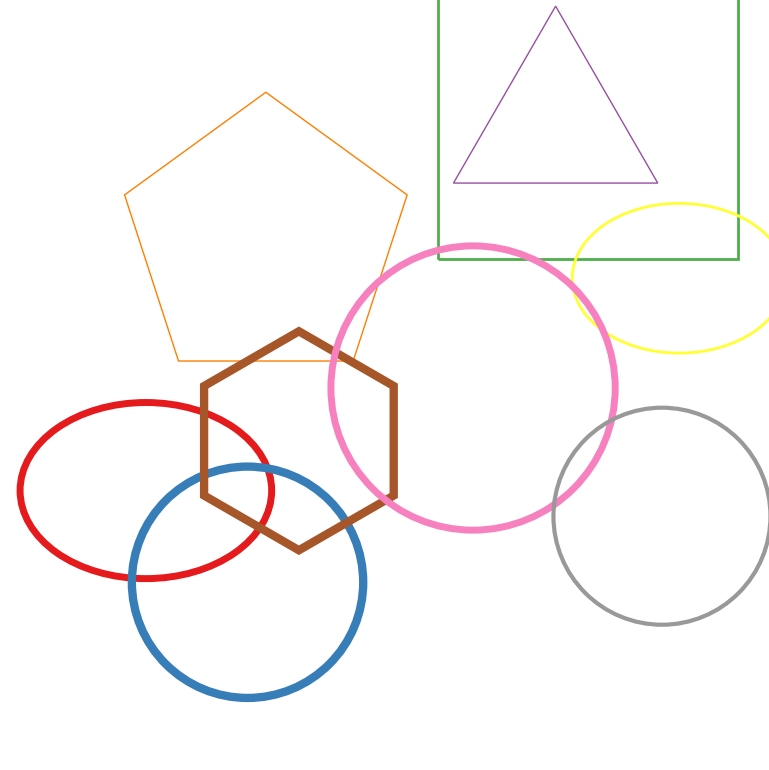[{"shape": "oval", "thickness": 2.5, "radius": 0.82, "center": [0.189, 0.363]}, {"shape": "circle", "thickness": 3, "radius": 0.75, "center": [0.321, 0.244]}, {"shape": "square", "thickness": 1, "radius": 0.97, "center": [0.764, 0.857]}, {"shape": "triangle", "thickness": 0.5, "radius": 0.77, "center": [0.722, 0.839]}, {"shape": "pentagon", "thickness": 0.5, "radius": 0.96, "center": [0.345, 0.687]}, {"shape": "oval", "thickness": 1, "radius": 0.69, "center": [0.882, 0.639]}, {"shape": "hexagon", "thickness": 3, "radius": 0.71, "center": [0.388, 0.428]}, {"shape": "circle", "thickness": 2.5, "radius": 0.92, "center": [0.614, 0.496]}, {"shape": "circle", "thickness": 1.5, "radius": 0.7, "center": [0.86, 0.33]}]